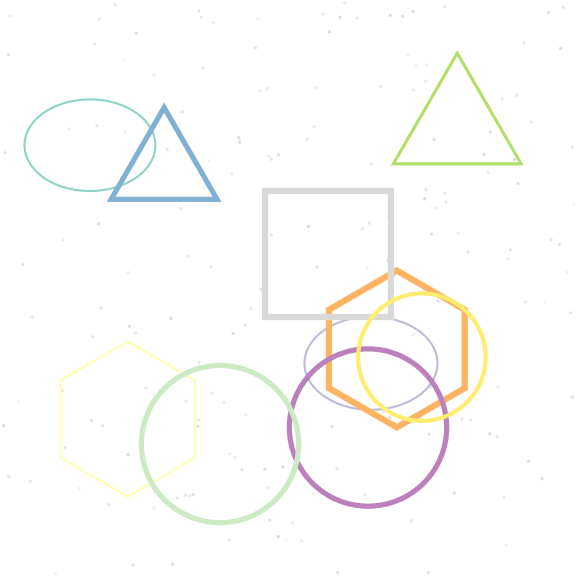[{"shape": "oval", "thickness": 1, "radius": 0.57, "center": [0.156, 0.748]}, {"shape": "hexagon", "thickness": 1, "radius": 0.67, "center": [0.221, 0.274]}, {"shape": "oval", "thickness": 1, "radius": 0.58, "center": [0.642, 0.37]}, {"shape": "triangle", "thickness": 2.5, "radius": 0.53, "center": [0.284, 0.707]}, {"shape": "hexagon", "thickness": 3, "radius": 0.68, "center": [0.687, 0.395]}, {"shape": "triangle", "thickness": 1.5, "radius": 0.64, "center": [0.792, 0.779]}, {"shape": "square", "thickness": 3, "radius": 0.55, "center": [0.567, 0.56]}, {"shape": "circle", "thickness": 2.5, "radius": 0.68, "center": [0.637, 0.259]}, {"shape": "circle", "thickness": 2.5, "radius": 0.68, "center": [0.381, 0.23]}, {"shape": "circle", "thickness": 2, "radius": 0.55, "center": [0.731, 0.381]}]